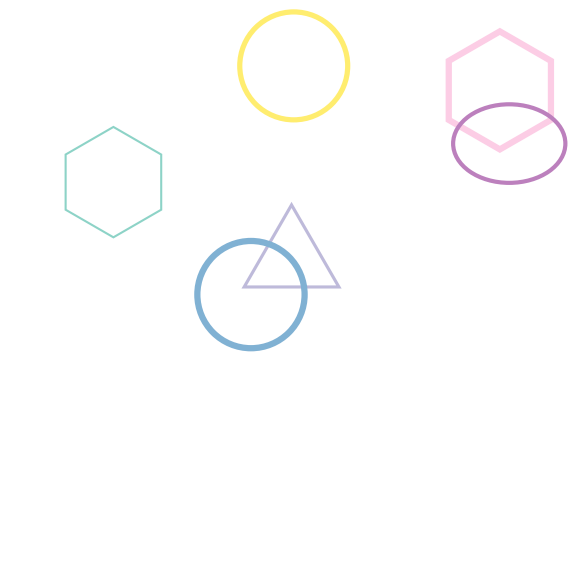[{"shape": "hexagon", "thickness": 1, "radius": 0.48, "center": [0.196, 0.684]}, {"shape": "triangle", "thickness": 1.5, "radius": 0.47, "center": [0.505, 0.55]}, {"shape": "circle", "thickness": 3, "radius": 0.46, "center": [0.435, 0.489]}, {"shape": "hexagon", "thickness": 3, "radius": 0.51, "center": [0.866, 0.843]}, {"shape": "oval", "thickness": 2, "radius": 0.49, "center": [0.882, 0.751]}, {"shape": "circle", "thickness": 2.5, "radius": 0.47, "center": [0.509, 0.885]}]